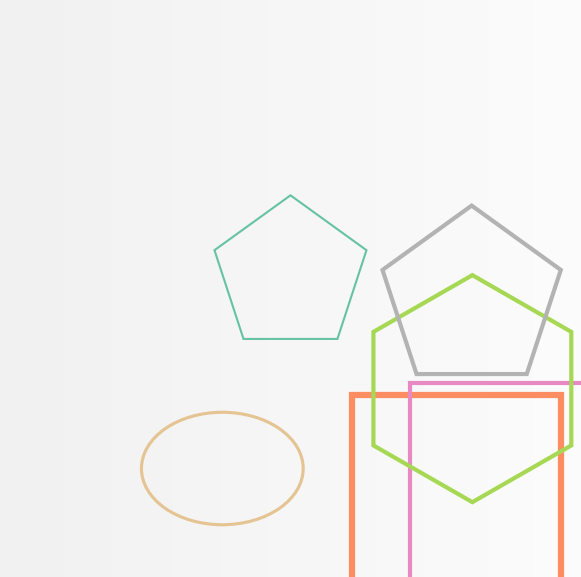[{"shape": "pentagon", "thickness": 1, "radius": 0.69, "center": [0.5, 0.523]}, {"shape": "square", "thickness": 3, "radius": 0.9, "center": [0.786, 0.136]}, {"shape": "square", "thickness": 2, "radius": 0.95, "center": [0.896, 0.146]}, {"shape": "hexagon", "thickness": 2, "radius": 0.98, "center": [0.813, 0.326]}, {"shape": "oval", "thickness": 1.5, "radius": 0.7, "center": [0.382, 0.188]}, {"shape": "pentagon", "thickness": 2, "radius": 0.81, "center": [0.811, 0.482]}]